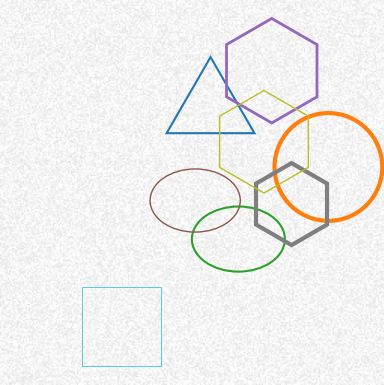[{"shape": "triangle", "thickness": 1.5, "radius": 0.66, "center": [0.547, 0.72]}, {"shape": "circle", "thickness": 3, "radius": 0.7, "center": [0.853, 0.566]}, {"shape": "oval", "thickness": 1.5, "radius": 0.6, "center": [0.619, 0.379]}, {"shape": "hexagon", "thickness": 2, "radius": 0.68, "center": [0.706, 0.816]}, {"shape": "oval", "thickness": 1, "radius": 0.59, "center": [0.507, 0.479]}, {"shape": "hexagon", "thickness": 3, "radius": 0.53, "center": [0.757, 0.47]}, {"shape": "hexagon", "thickness": 1, "radius": 0.67, "center": [0.686, 0.632]}, {"shape": "square", "thickness": 0.5, "radius": 0.51, "center": [0.315, 0.152]}]